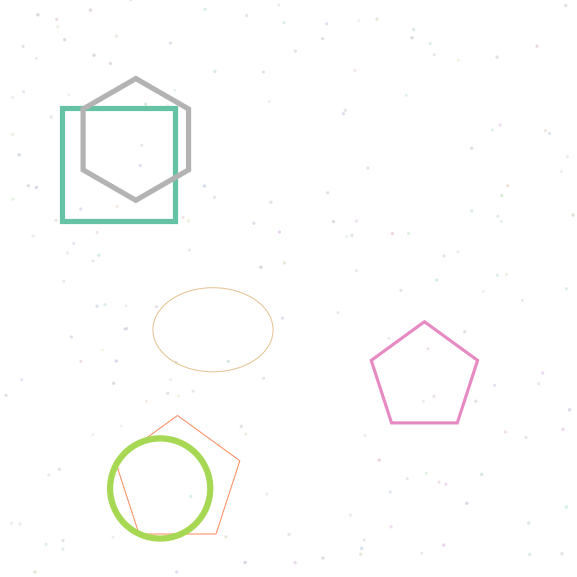[{"shape": "square", "thickness": 2.5, "radius": 0.49, "center": [0.205, 0.714]}, {"shape": "pentagon", "thickness": 0.5, "radius": 0.57, "center": [0.307, 0.166]}, {"shape": "pentagon", "thickness": 1.5, "radius": 0.48, "center": [0.735, 0.345]}, {"shape": "circle", "thickness": 3, "radius": 0.43, "center": [0.277, 0.153]}, {"shape": "oval", "thickness": 0.5, "radius": 0.52, "center": [0.369, 0.428]}, {"shape": "hexagon", "thickness": 2.5, "radius": 0.53, "center": [0.235, 0.758]}]